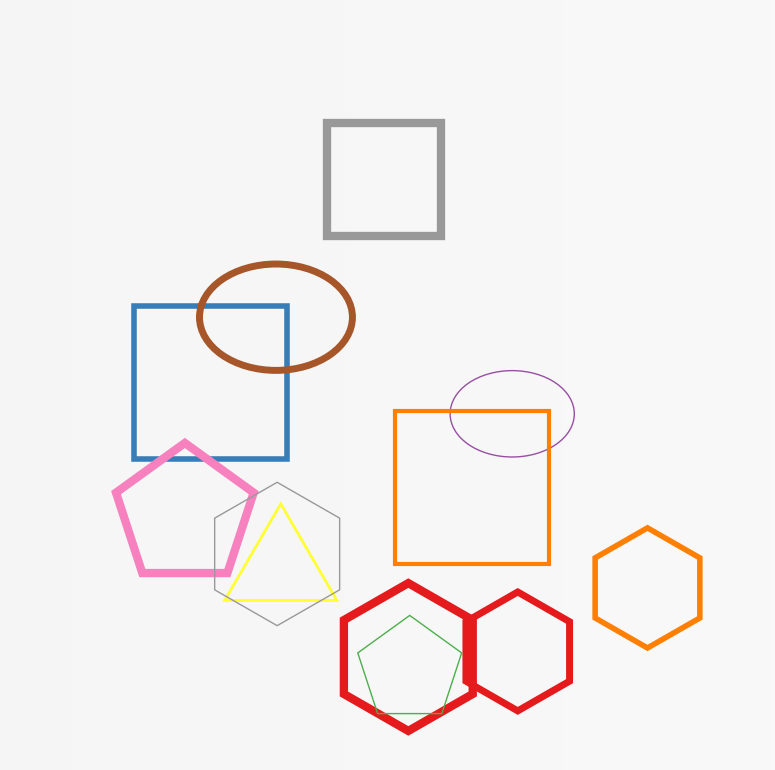[{"shape": "hexagon", "thickness": 2.5, "radius": 0.39, "center": [0.668, 0.154]}, {"shape": "hexagon", "thickness": 3, "radius": 0.48, "center": [0.527, 0.147]}, {"shape": "square", "thickness": 2, "radius": 0.5, "center": [0.272, 0.504]}, {"shape": "pentagon", "thickness": 0.5, "radius": 0.35, "center": [0.529, 0.13]}, {"shape": "oval", "thickness": 0.5, "radius": 0.4, "center": [0.661, 0.463]}, {"shape": "hexagon", "thickness": 2, "radius": 0.39, "center": [0.835, 0.236]}, {"shape": "square", "thickness": 1.5, "radius": 0.5, "center": [0.609, 0.367]}, {"shape": "triangle", "thickness": 1, "radius": 0.42, "center": [0.362, 0.262]}, {"shape": "oval", "thickness": 2.5, "radius": 0.49, "center": [0.356, 0.588]}, {"shape": "pentagon", "thickness": 3, "radius": 0.47, "center": [0.239, 0.331]}, {"shape": "square", "thickness": 3, "radius": 0.37, "center": [0.495, 0.767]}, {"shape": "hexagon", "thickness": 0.5, "radius": 0.47, "center": [0.358, 0.281]}]